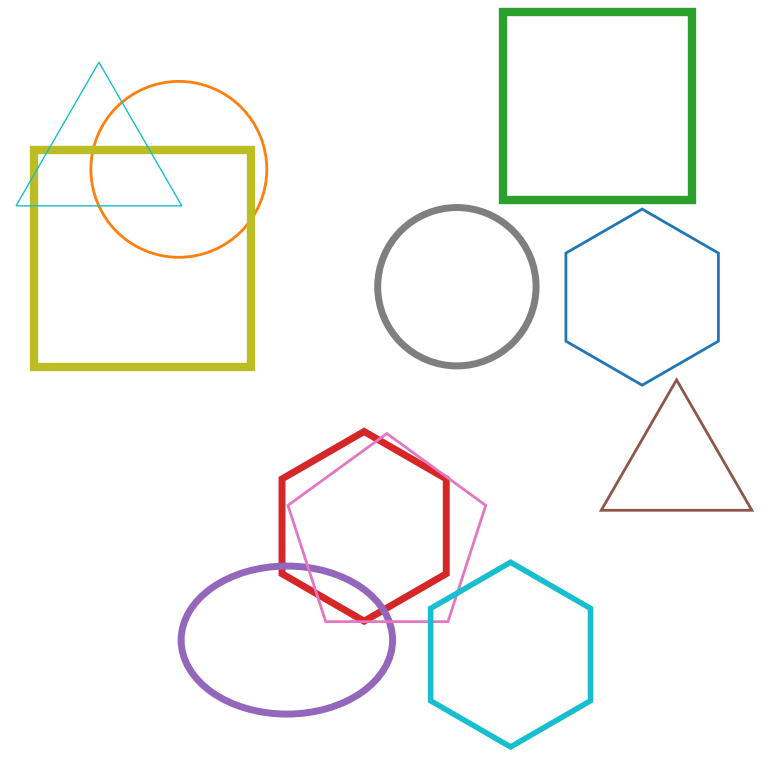[{"shape": "hexagon", "thickness": 1, "radius": 0.57, "center": [0.834, 0.614]}, {"shape": "circle", "thickness": 1, "radius": 0.57, "center": [0.232, 0.78]}, {"shape": "square", "thickness": 3, "radius": 0.61, "center": [0.776, 0.862]}, {"shape": "hexagon", "thickness": 2.5, "radius": 0.62, "center": [0.473, 0.316]}, {"shape": "oval", "thickness": 2.5, "radius": 0.69, "center": [0.373, 0.169]}, {"shape": "triangle", "thickness": 1, "radius": 0.56, "center": [0.879, 0.394]}, {"shape": "pentagon", "thickness": 1, "radius": 0.68, "center": [0.502, 0.302]}, {"shape": "circle", "thickness": 2.5, "radius": 0.51, "center": [0.593, 0.628]}, {"shape": "square", "thickness": 3, "radius": 0.71, "center": [0.185, 0.664]}, {"shape": "triangle", "thickness": 0.5, "radius": 0.62, "center": [0.128, 0.795]}, {"shape": "hexagon", "thickness": 2, "radius": 0.6, "center": [0.663, 0.15]}]